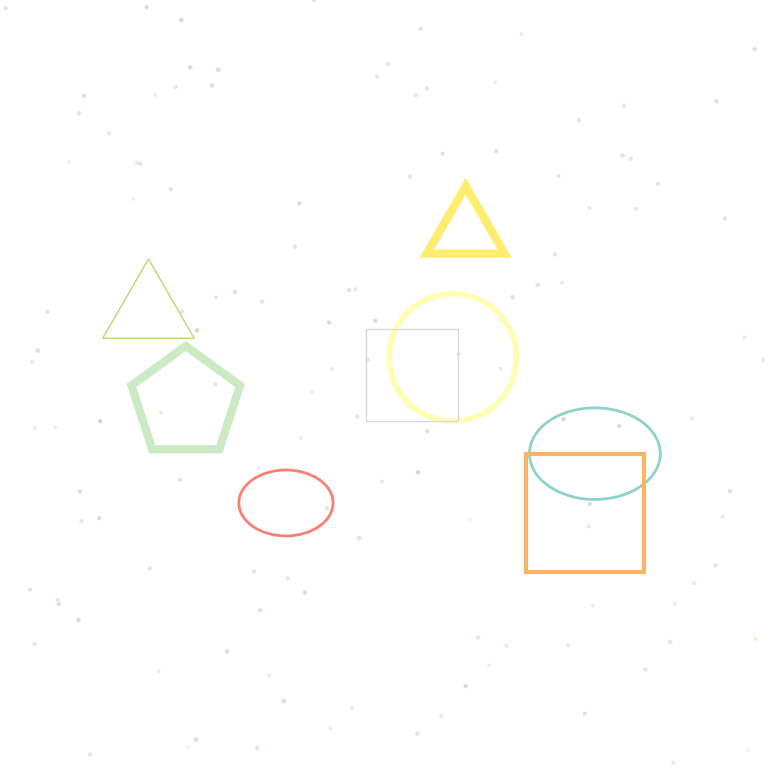[{"shape": "oval", "thickness": 1, "radius": 0.42, "center": [0.773, 0.411]}, {"shape": "circle", "thickness": 2, "radius": 0.41, "center": [0.588, 0.536]}, {"shape": "oval", "thickness": 1, "radius": 0.31, "center": [0.371, 0.347]}, {"shape": "square", "thickness": 1.5, "radius": 0.38, "center": [0.76, 0.333]}, {"shape": "triangle", "thickness": 0.5, "radius": 0.34, "center": [0.193, 0.595]}, {"shape": "square", "thickness": 0.5, "radius": 0.3, "center": [0.535, 0.513]}, {"shape": "pentagon", "thickness": 3, "radius": 0.37, "center": [0.241, 0.477]}, {"shape": "triangle", "thickness": 3, "radius": 0.29, "center": [0.605, 0.7]}]